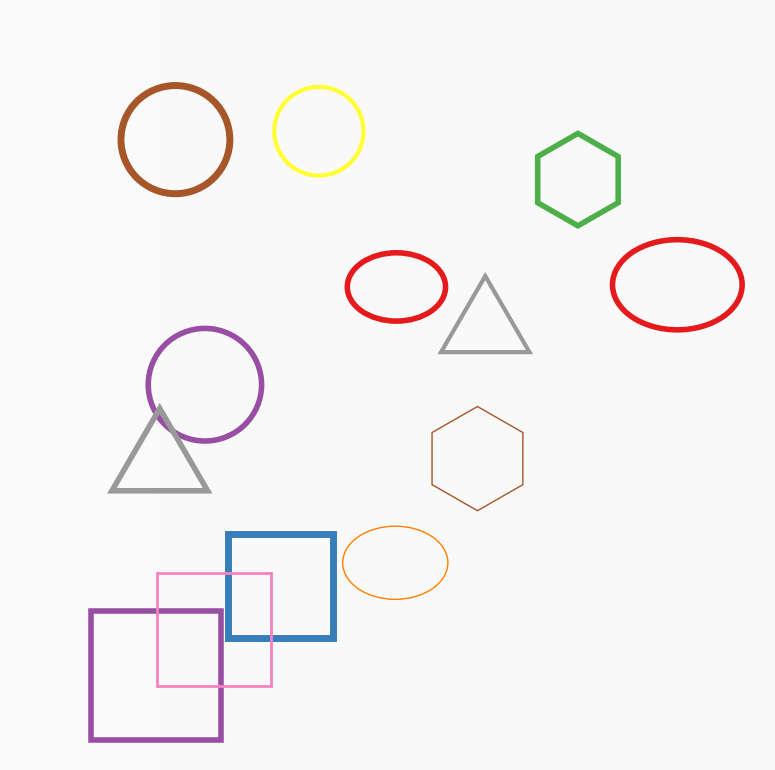[{"shape": "oval", "thickness": 2, "radius": 0.32, "center": [0.512, 0.627]}, {"shape": "oval", "thickness": 2, "radius": 0.42, "center": [0.874, 0.63]}, {"shape": "square", "thickness": 2.5, "radius": 0.34, "center": [0.362, 0.239]}, {"shape": "hexagon", "thickness": 2, "radius": 0.3, "center": [0.746, 0.767]}, {"shape": "square", "thickness": 2, "radius": 0.42, "center": [0.201, 0.123]}, {"shape": "circle", "thickness": 2, "radius": 0.37, "center": [0.264, 0.5]}, {"shape": "oval", "thickness": 0.5, "radius": 0.34, "center": [0.51, 0.269]}, {"shape": "circle", "thickness": 1.5, "radius": 0.29, "center": [0.411, 0.83]}, {"shape": "hexagon", "thickness": 0.5, "radius": 0.34, "center": [0.616, 0.404]}, {"shape": "circle", "thickness": 2.5, "radius": 0.35, "center": [0.226, 0.819]}, {"shape": "square", "thickness": 1, "radius": 0.37, "center": [0.276, 0.183]}, {"shape": "triangle", "thickness": 2, "radius": 0.36, "center": [0.206, 0.398]}, {"shape": "triangle", "thickness": 1.5, "radius": 0.33, "center": [0.626, 0.576]}]